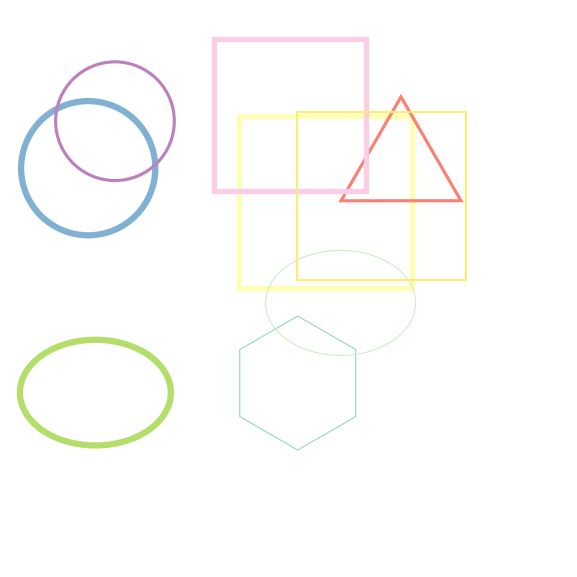[{"shape": "hexagon", "thickness": 0.5, "radius": 0.58, "center": [0.516, 0.336]}, {"shape": "square", "thickness": 2.5, "radius": 0.75, "center": [0.564, 0.649]}, {"shape": "triangle", "thickness": 1.5, "radius": 0.6, "center": [0.694, 0.711]}, {"shape": "circle", "thickness": 3, "radius": 0.58, "center": [0.153, 0.708]}, {"shape": "oval", "thickness": 3, "radius": 0.65, "center": [0.165, 0.319]}, {"shape": "square", "thickness": 2.5, "radius": 0.66, "center": [0.502, 0.8]}, {"shape": "circle", "thickness": 1.5, "radius": 0.51, "center": [0.199, 0.789]}, {"shape": "oval", "thickness": 0.5, "radius": 0.65, "center": [0.59, 0.475]}, {"shape": "square", "thickness": 1, "radius": 0.73, "center": [0.661, 0.659]}]